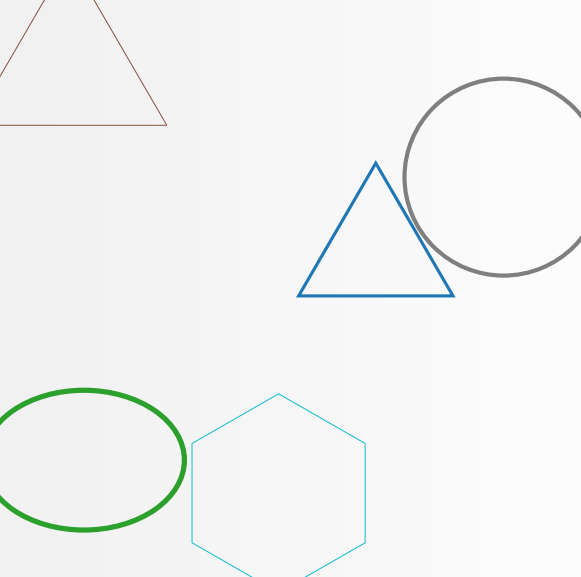[{"shape": "triangle", "thickness": 1.5, "radius": 0.77, "center": [0.647, 0.563]}, {"shape": "oval", "thickness": 2.5, "radius": 0.86, "center": [0.144, 0.202]}, {"shape": "triangle", "thickness": 0.5, "radius": 0.97, "center": [0.119, 0.879]}, {"shape": "circle", "thickness": 2, "radius": 0.85, "center": [0.866, 0.692]}, {"shape": "hexagon", "thickness": 0.5, "radius": 0.86, "center": [0.479, 0.145]}]